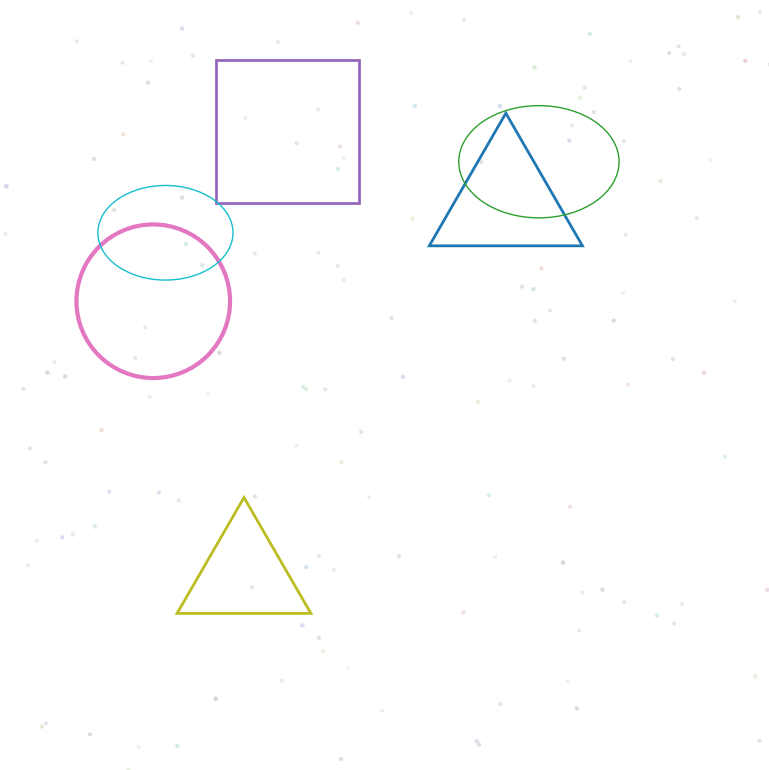[{"shape": "triangle", "thickness": 1, "radius": 0.57, "center": [0.657, 0.738]}, {"shape": "oval", "thickness": 0.5, "radius": 0.52, "center": [0.7, 0.79]}, {"shape": "square", "thickness": 1, "radius": 0.47, "center": [0.373, 0.829]}, {"shape": "circle", "thickness": 1.5, "radius": 0.5, "center": [0.199, 0.609]}, {"shape": "triangle", "thickness": 1, "radius": 0.5, "center": [0.317, 0.254]}, {"shape": "oval", "thickness": 0.5, "radius": 0.44, "center": [0.215, 0.698]}]